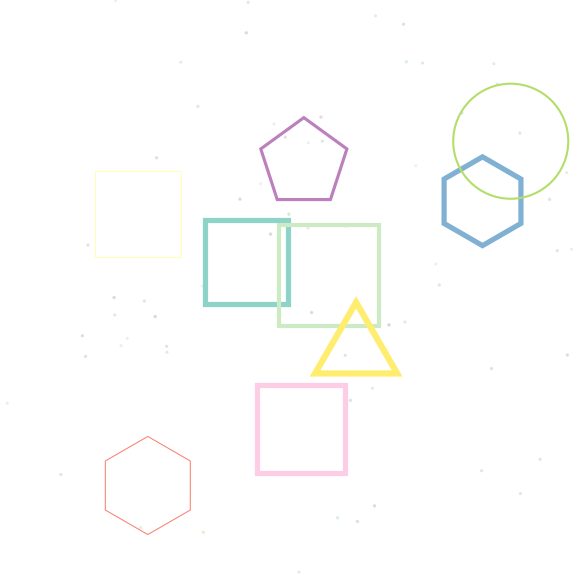[{"shape": "square", "thickness": 2.5, "radius": 0.36, "center": [0.427, 0.546]}, {"shape": "square", "thickness": 0.5, "radius": 0.37, "center": [0.239, 0.629]}, {"shape": "hexagon", "thickness": 0.5, "radius": 0.42, "center": [0.256, 0.158]}, {"shape": "hexagon", "thickness": 2.5, "radius": 0.38, "center": [0.836, 0.651]}, {"shape": "circle", "thickness": 1, "radius": 0.5, "center": [0.884, 0.755]}, {"shape": "square", "thickness": 2.5, "radius": 0.38, "center": [0.521, 0.256]}, {"shape": "pentagon", "thickness": 1.5, "radius": 0.39, "center": [0.526, 0.717]}, {"shape": "square", "thickness": 2, "radius": 0.44, "center": [0.57, 0.522]}, {"shape": "triangle", "thickness": 3, "radius": 0.41, "center": [0.617, 0.393]}]